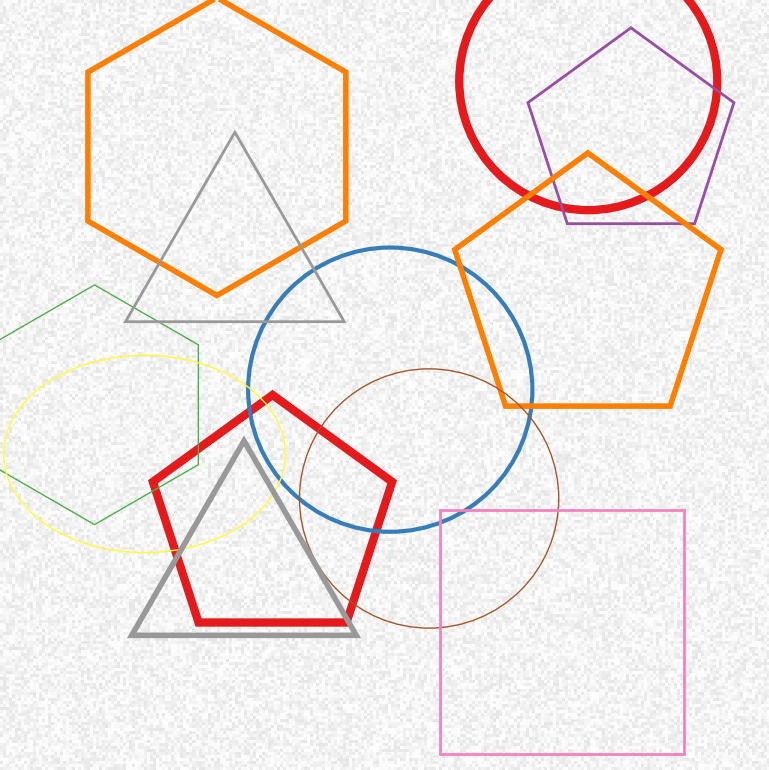[{"shape": "circle", "thickness": 3, "radius": 0.84, "center": [0.764, 0.895]}, {"shape": "pentagon", "thickness": 3, "radius": 0.82, "center": [0.354, 0.324]}, {"shape": "circle", "thickness": 1.5, "radius": 0.92, "center": [0.507, 0.494]}, {"shape": "hexagon", "thickness": 0.5, "radius": 0.78, "center": [0.123, 0.474]}, {"shape": "pentagon", "thickness": 1, "radius": 0.7, "center": [0.819, 0.823]}, {"shape": "hexagon", "thickness": 2, "radius": 0.97, "center": [0.282, 0.81]}, {"shape": "pentagon", "thickness": 2, "radius": 0.91, "center": [0.763, 0.62]}, {"shape": "oval", "thickness": 0.5, "radius": 0.91, "center": [0.188, 0.41]}, {"shape": "circle", "thickness": 0.5, "radius": 0.84, "center": [0.557, 0.353]}, {"shape": "square", "thickness": 1, "radius": 0.79, "center": [0.73, 0.18]}, {"shape": "triangle", "thickness": 1, "radius": 0.82, "center": [0.305, 0.664]}, {"shape": "triangle", "thickness": 2, "radius": 0.84, "center": [0.317, 0.259]}]